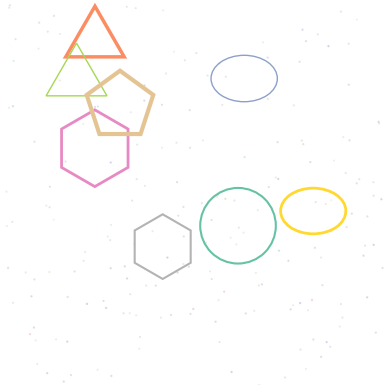[{"shape": "circle", "thickness": 1.5, "radius": 0.49, "center": [0.618, 0.414]}, {"shape": "triangle", "thickness": 2.5, "radius": 0.44, "center": [0.247, 0.896]}, {"shape": "oval", "thickness": 1, "radius": 0.43, "center": [0.634, 0.796]}, {"shape": "hexagon", "thickness": 2, "radius": 0.5, "center": [0.246, 0.615]}, {"shape": "triangle", "thickness": 1, "radius": 0.46, "center": [0.199, 0.797]}, {"shape": "oval", "thickness": 2, "radius": 0.42, "center": [0.814, 0.452]}, {"shape": "pentagon", "thickness": 3, "radius": 0.45, "center": [0.312, 0.725]}, {"shape": "hexagon", "thickness": 1.5, "radius": 0.42, "center": [0.423, 0.359]}]